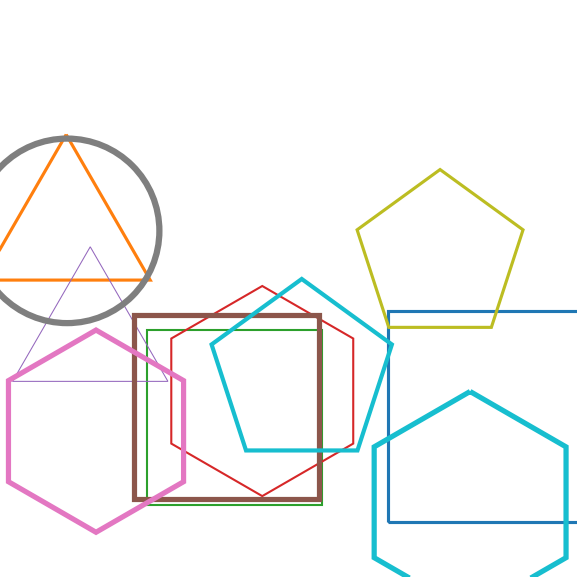[{"shape": "square", "thickness": 1.5, "radius": 0.91, "center": [0.855, 0.278]}, {"shape": "triangle", "thickness": 1.5, "radius": 0.84, "center": [0.115, 0.598]}, {"shape": "square", "thickness": 1, "radius": 0.76, "center": [0.406, 0.276]}, {"shape": "hexagon", "thickness": 1, "radius": 0.91, "center": [0.454, 0.322]}, {"shape": "triangle", "thickness": 0.5, "radius": 0.78, "center": [0.156, 0.416]}, {"shape": "square", "thickness": 2.5, "radius": 0.8, "center": [0.393, 0.294]}, {"shape": "hexagon", "thickness": 2.5, "radius": 0.88, "center": [0.166, 0.253]}, {"shape": "circle", "thickness": 3, "radius": 0.8, "center": [0.116, 0.599]}, {"shape": "pentagon", "thickness": 1.5, "radius": 0.76, "center": [0.762, 0.554]}, {"shape": "hexagon", "thickness": 2.5, "radius": 0.96, "center": [0.814, 0.129]}, {"shape": "pentagon", "thickness": 2, "radius": 0.82, "center": [0.522, 0.352]}]